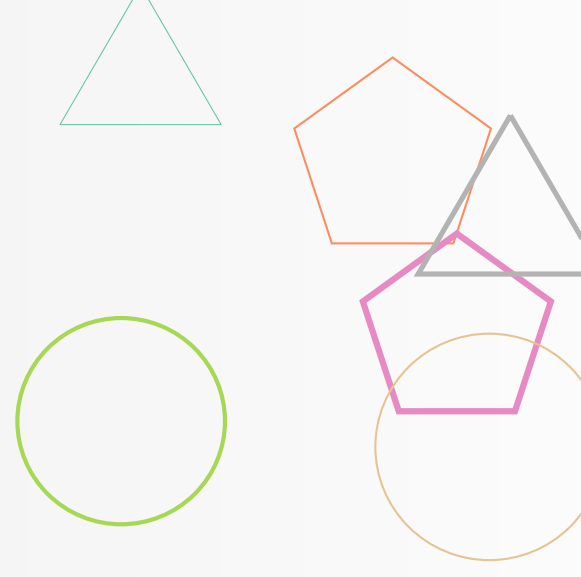[{"shape": "triangle", "thickness": 0.5, "radius": 0.8, "center": [0.242, 0.863]}, {"shape": "pentagon", "thickness": 1, "radius": 0.89, "center": [0.675, 0.722]}, {"shape": "pentagon", "thickness": 3, "radius": 0.85, "center": [0.786, 0.425]}, {"shape": "circle", "thickness": 2, "radius": 0.89, "center": [0.208, 0.27]}, {"shape": "circle", "thickness": 1, "radius": 0.98, "center": [0.842, 0.225]}, {"shape": "triangle", "thickness": 2.5, "radius": 0.92, "center": [0.878, 0.616]}]